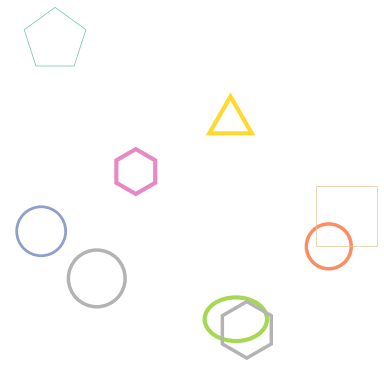[{"shape": "pentagon", "thickness": 0.5, "radius": 0.42, "center": [0.143, 0.897]}, {"shape": "circle", "thickness": 2.5, "radius": 0.29, "center": [0.854, 0.36]}, {"shape": "circle", "thickness": 2, "radius": 0.32, "center": [0.107, 0.399]}, {"shape": "hexagon", "thickness": 3, "radius": 0.29, "center": [0.353, 0.554]}, {"shape": "oval", "thickness": 3, "radius": 0.4, "center": [0.613, 0.171]}, {"shape": "triangle", "thickness": 3, "radius": 0.32, "center": [0.599, 0.686]}, {"shape": "square", "thickness": 0.5, "radius": 0.39, "center": [0.9, 0.438]}, {"shape": "circle", "thickness": 2.5, "radius": 0.37, "center": [0.251, 0.277]}, {"shape": "hexagon", "thickness": 2.5, "radius": 0.37, "center": [0.641, 0.143]}]